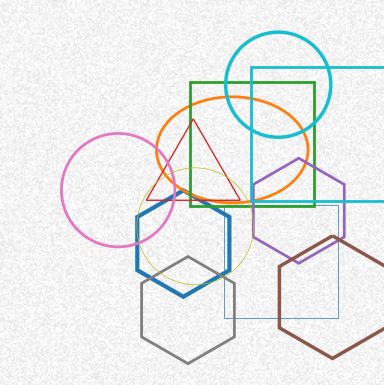[{"shape": "square", "thickness": 0.5, "radius": 0.74, "center": [0.73, 0.321]}, {"shape": "hexagon", "thickness": 3, "radius": 0.69, "center": [0.476, 0.367]}, {"shape": "oval", "thickness": 2, "radius": 0.98, "center": [0.603, 0.611]}, {"shape": "square", "thickness": 2, "radius": 0.8, "center": [0.655, 0.625]}, {"shape": "triangle", "thickness": 1, "radius": 0.7, "center": [0.502, 0.55]}, {"shape": "hexagon", "thickness": 2, "radius": 0.68, "center": [0.776, 0.453]}, {"shape": "hexagon", "thickness": 2.5, "radius": 0.8, "center": [0.864, 0.228]}, {"shape": "circle", "thickness": 2, "radius": 0.74, "center": [0.307, 0.506]}, {"shape": "hexagon", "thickness": 2, "radius": 0.7, "center": [0.488, 0.195]}, {"shape": "circle", "thickness": 0.5, "radius": 0.76, "center": [0.507, 0.412]}, {"shape": "circle", "thickness": 2.5, "radius": 0.68, "center": [0.723, 0.78]}, {"shape": "square", "thickness": 2, "radius": 0.87, "center": [0.825, 0.652]}]